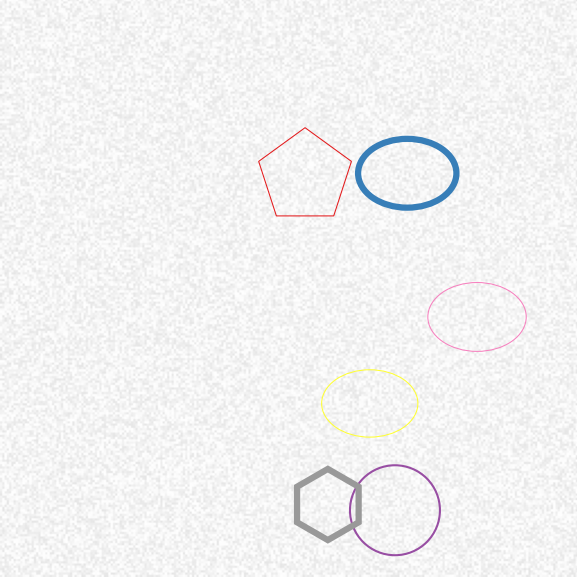[{"shape": "pentagon", "thickness": 0.5, "radius": 0.42, "center": [0.528, 0.694]}, {"shape": "oval", "thickness": 3, "radius": 0.43, "center": [0.705, 0.699]}, {"shape": "circle", "thickness": 1, "radius": 0.39, "center": [0.684, 0.116]}, {"shape": "oval", "thickness": 0.5, "radius": 0.42, "center": [0.64, 0.301]}, {"shape": "oval", "thickness": 0.5, "radius": 0.43, "center": [0.826, 0.45]}, {"shape": "hexagon", "thickness": 3, "radius": 0.31, "center": [0.568, 0.126]}]